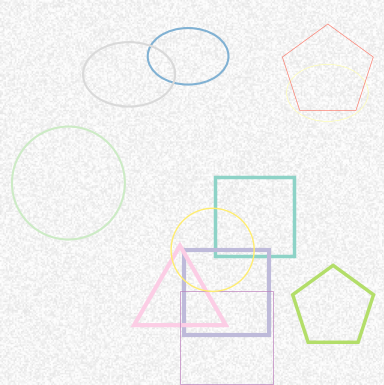[{"shape": "square", "thickness": 2.5, "radius": 0.52, "center": [0.662, 0.437]}, {"shape": "oval", "thickness": 0.5, "radius": 0.53, "center": [0.85, 0.759]}, {"shape": "square", "thickness": 3, "radius": 0.55, "center": [0.588, 0.24]}, {"shape": "pentagon", "thickness": 0.5, "radius": 0.62, "center": [0.851, 0.813]}, {"shape": "oval", "thickness": 1.5, "radius": 0.52, "center": [0.489, 0.854]}, {"shape": "pentagon", "thickness": 2.5, "radius": 0.55, "center": [0.865, 0.2]}, {"shape": "triangle", "thickness": 3, "radius": 0.69, "center": [0.467, 0.224]}, {"shape": "oval", "thickness": 1.5, "radius": 0.6, "center": [0.335, 0.807]}, {"shape": "square", "thickness": 0.5, "radius": 0.61, "center": [0.588, 0.124]}, {"shape": "circle", "thickness": 1.5, "radius": 0.73, "center": [0.178, 0.525]}, {"shape": "circle", "thickness": 1, "radius": 0.54, "center": [0.552, 0.351]}]